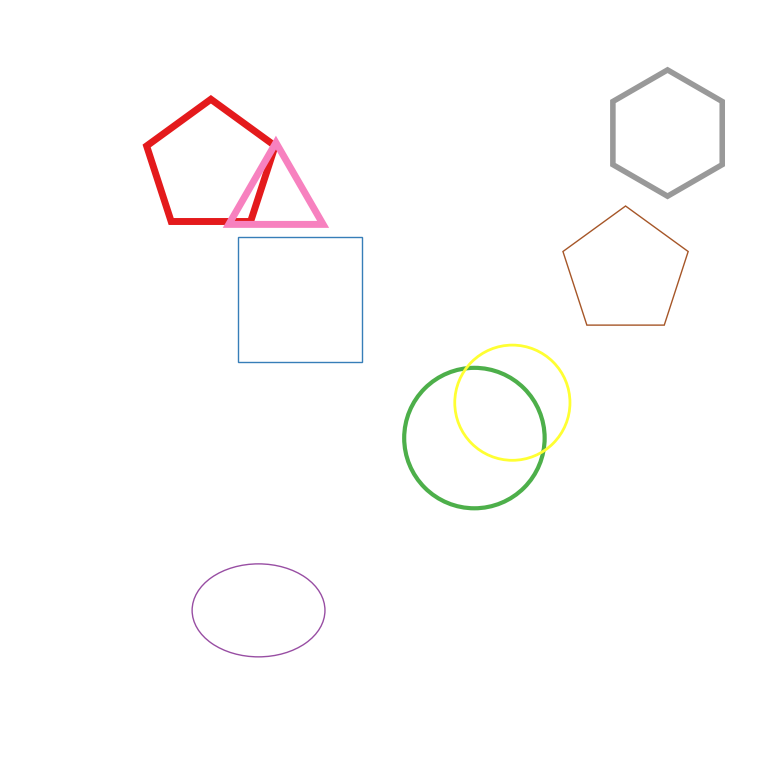[{"shape": "pentagon", "thickness": 2.5, "radius": 0.44, "center": [0.274, 0.783]}, {"shape": "square", "thickness": 0.5, "radius": 0.4, "center": [0.389, 0.611]}, {"shape": "circle", "thickness": 1.5, "radius": 0.46, "center": [0.616, 0.431]}, {"shape": "oval", "thickness": 0.5, "radius": 0.43, "center": [0.336, 0.207]}, {"shape": "circle", "thickness": 1, "radius": 0.37, "center": [0.665, 0.477]}, {"shape": "pentagon", "thickness": 0.5, "radius": 0.43, "center": [0.812, 0.647]}, {"shape": "triangle", "thickness": 2.5, "radius": 0.35, "center": [0.358, 0.744]}, {"shape": "hexagon", "thickness": 2, "radius": 0.41, "center": [0.867, 0.827]}]